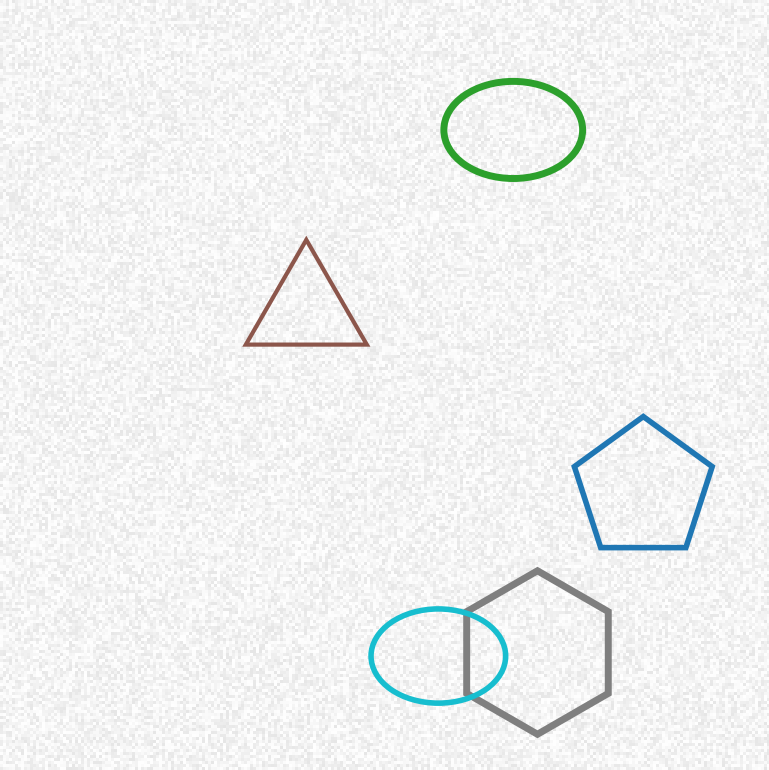[{"shape": "pentagon", "thickness": 2, "radius": 0.47, "center": [0.835, 0.365]}, {"shape": "oval", "thickness": 2.5, "radius": 0.45, "center": [0.667, 0.831]}, {"shape": "triangle", "thickness": 1.5, "radius": 0.45, "center": [0.398, 0.598]}, {"shape": "hexagon", "thickness": 2.5, "radius": 0.53, "center": [0.698, 0.153]}, {"shape": "oval", "thickness": 2, "radius": 0.44, "center": [0.569, 0.148]}]